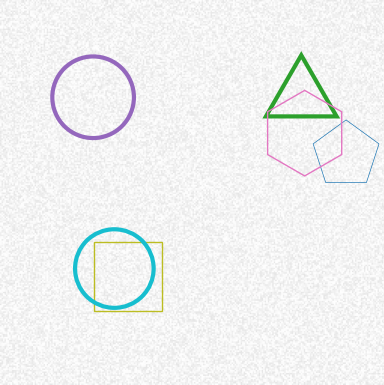[{"shape": "pentagon", "thickness": 0.5, "radius": 0.45, "center": [0.899, 0.599]}, {"shape": "triangle", "thickness": 3, "radius": 0.53, "center": [0.783, 0.751]}, {"shape": "circle", "thickness": 3, "radius": 0.53, "center": [0.242, 0.747]}, {"shape": "hexagon", "thickness": 1, "radius": 0.56, "center": [0.791, 0.654]}, {"shape": "square", "thickness": 1, "radius": 0.45, "center": [0.332, 0.282]}, {"shape": "circle", "thickness": 3, "radius": 0.51, "center": [0.297, 0.302]}]